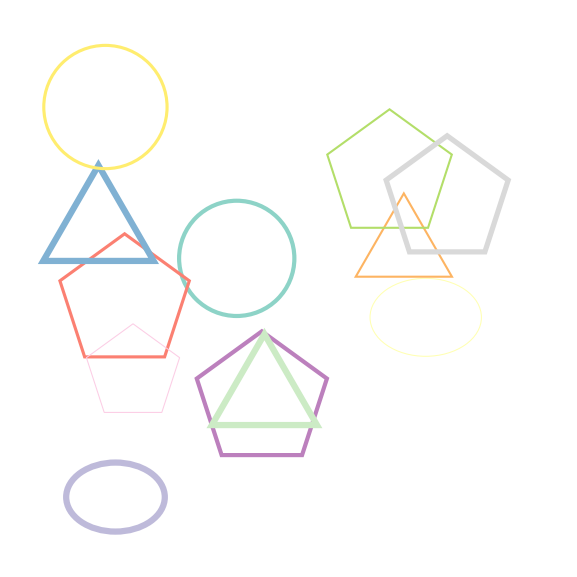[{"shape": "circle", "thickness": 2, "radius": 0.5, "center": [0.41, 0.552]}, {"shape": "oval", "thickness": 0.5, "radius": 0.48, "center": [0.737, 0.45]}, {"shape": "oval", "thickness": 3, "radius": 0.43, "center": [0.2, 0.138]}, {"shape": "pentagon", "thickness": 1.5, "radius": 0.59, "center": [0.216, 0.476]}, {"shape": "triangle", "thickness": 3, "radius": 0.55, "center": [0.17, 0.602]}, {"shape": "triangle", "thickness": 1, "radius": 0.48, "center": [0.699, 0.568]}, {"shape": "pentagon", "thickness": 1, "radius": 0.57, "center": [0.675, 0.696]}, {"shape": "pentagon", "thickness": 0.5, "radius": 0.42, "center": [0.23, 0.354]}, {"shape": "pentagon", "thickness": 2.5, "radius": 0.56, "center": [0.774, 0.653]}, {"shape": "pentagon", "thickness": 2, "radius": 0.59, "center": [0.453, 0.307]}, {"shape": "triangle", "thickness": 3, "radius": 0.53, "center": [0.458, 0.316]}, {"shape": "circle", "thickness": 1.5, "radius": 0.53, "center": [0.183, 0.814]}]